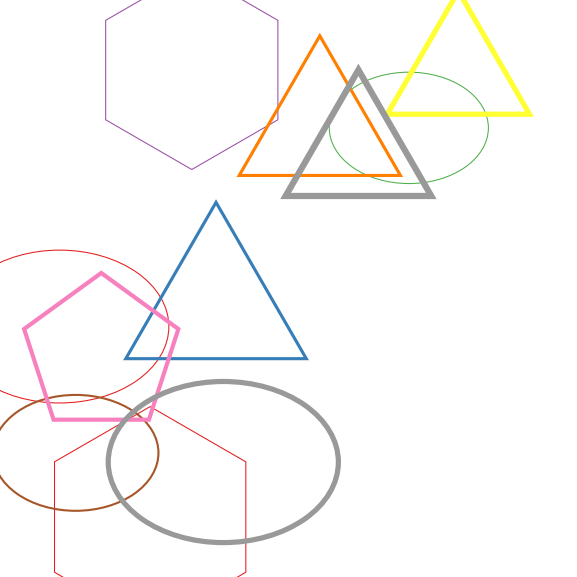[{"shape": "oval", "thickness": 0.5, "radius": 0.95, "center": [0.103, 0.434]}, {"shape": "hexagon", "thickness": 0.5, "radius": 0.96, "center": [0.26, 0.104]}, {"shape": "triangle", "thickness": 1.5, "radius": 0.9, "center": [0.374, 0.468]}, {"shape": "oval", "thickness": 0.5, "radius": 0.69, "center": [0.708, 0.778]}, {"shape": "hexagon", "thickness": 0.5, "radius": 0.86, "center": [0.332, 0.878]}, {"shape": "triangle", "thickness": 1.5, "radius": 0.81, "center": [0.554, 0.776]}, {"shape": "triangle", "thickness": 2.5, "radius": 0.71, "center": [0.794, 0.872]}, {"shape": "oval", "thickness": 1, "radius": 0.72, "center": [0.131, 0.215]}, {"shape": "pentagon", "thickness": 2, "radius": 0.7, "center": [0.175, 0.386]}, {"shape": "oval", "thickness": 2.5, "radius": 1.0, "center": [0.387, 0.199]}, {"shape": "triangle", "thickness": 3, "radius": 0.73, "center": [0.621, 0.733]}]